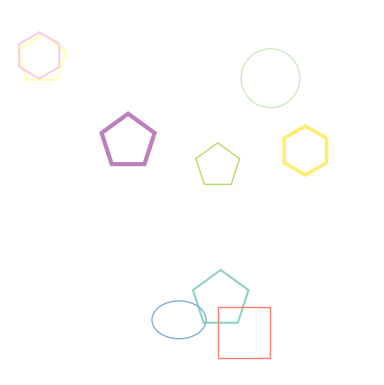[{"shape": "pentagon", "thickness": 1.5, "radius": 0.38, "center": [0.573, 0.223]}, {"shape": "pentagon", "thickness": 1.5, "radius": 0.33, "center": [0.109, 0.846]}, {"shape": "square", "thickness": 1, "radius": 0.33, "center": [0.634, 0.136]}, {"shape": "oval", "thickness": 1, "radius": 0.35, "center": [0.465, 0.169]}, {"shape": "pentagon", "thickness": 1, "radius": 0.3, "center": [0.566, 0.569]}, {"shape": "hexagon", "thickness": 1.5, "radius": 0.3, "center": [0.102, 0.856]}, {"shape": "pentagon", "thickness": 3, "radius": 0.36, "center": [0.333, 0.632]}, {"shape": "circle", "thickness": 1, "radius": 0.38, "center": [0.703, 0.797]}, {"shape": "hexagon", "thickness": 2.5, "radius": 0.32, "center": [0.793, 0.609]}]